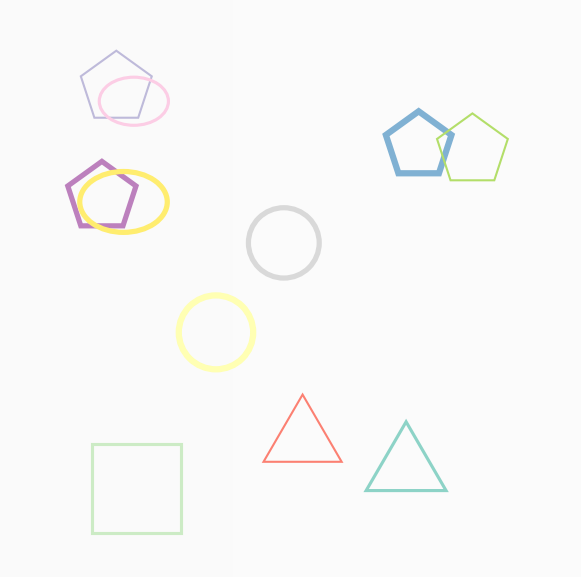[{"shape": "triangle", "thickness": 1.5, "radius": 0.4, "center": [0.699, 0.189]}, {"shape": "circle", "thickness": 3, "radius": 0.32, "center": [0.372, 0.424]}, {"shape": "pentagon", "thickness": 1, "radius": 0.32, "center": [0.2, 0.847]}, {"shape": "triangle", "thickness": 1, "radius": 0.39, "center": [0.521, 0.238]}, {"shape": "pentagon", "thickness": 3, "radius": 0.3, "center": [0.72, 0.747]}, {"shape": "pentagon", "thickness": 1, "radius": 0.32, "center": [0.813, 0.739]}, {"shape": "oval", "thickness": 1.5, "radius": 0.3, "center": [0.23, 0.824]}, {"shape": "circle", "thickness": 2.5, "radius": 0.3, "center": [0.488, 0.579]}, {"shape": "pentagon", "thickness": 2.5, "radius": 0.31, "center": [0.175, 0.658]}, {"shape": "square", "thickness": 1.5, "radius": 0.39, "center": [0.235, 0.153]}, {"shape": "oval", "thickness": 2.5, "radius": 0.38, "center": [0.213, 0.649]}]